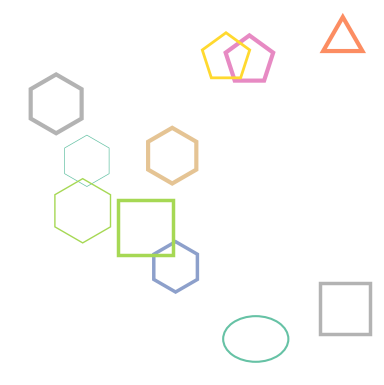[{"shape": "oval", "thickness": 1.5, "radius": 0.42, "center": [0.664, 0.12]}, {"shape": "hexagon", "thickness": 0.5, "radius": 0.33, "center": [0.226, 0.582]}, {"shape": "triangle", "thickness": 3, "radius": 0.29, "center": [0.89, 0.897]}, {"shape": "hexagon", "thickness": 2.5, "radius": 0.33, "center": [0.456, 0.307]}, {"shape": "pentagon", "thickness": 3, "radius": 0.32, "center": [0.648, 0.843]}, {"shape": "square", "thickness": 2.5, "radius": 0.36, "center": [0.378, 0.41]}, {"shape": "hexagon", "thickness": 1, "radius": 0.42, "center": [0.215, 0.453]}, {"shape": "pentagon", "thickness": 2, "radius": 0.32, "center": [0.587, 0.85]}, {"shape": "hexagon", "thickness": 3, "radius": 0.36, "center": [0.447, 0.596]}, {"shape": "hexagon", "thickness": 3, "radius": 0.38, "center": [0.146, 0.73]}, {"shape": "square", "thickness": 2.5, "radius": 0.33, "center": [0.896, 0.199]}]